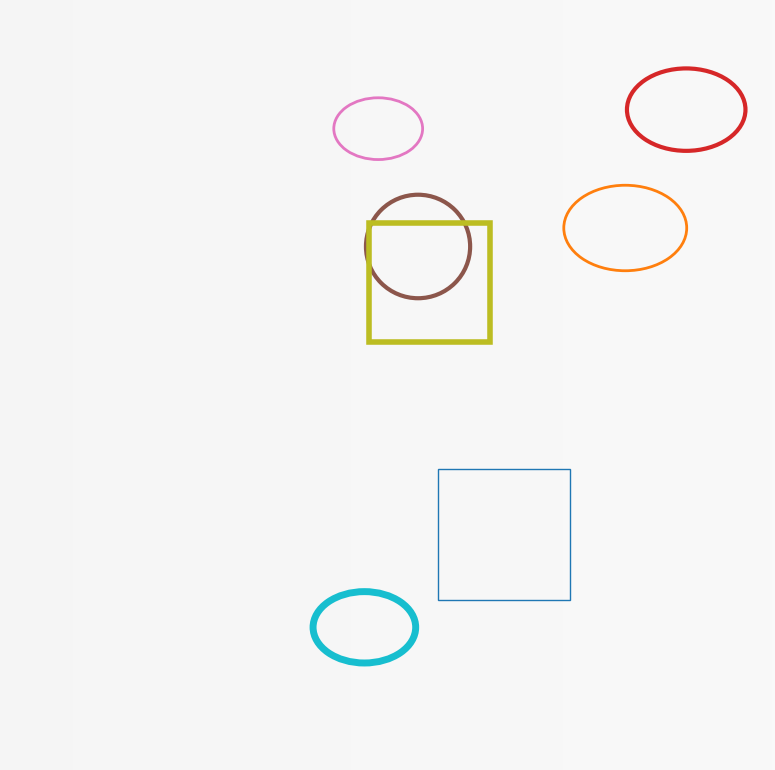[{"shape": "square", "thickness": 0.5, "radius": 0.43, "center": [0.651, 0.306]}, {"shape": "oval", "thickness": 1, "radius": 0.4, "center": [0.807, 0.704]}, {"shape": "oval", "thickness": 1.5, "radius": 0.38, "center": [0.885, 0.858]}, {"shape": "circle", "thickness": 1.5, "radius": 0.34, "center": [0.539, 0.68]}, {"shape": "oval", "thickness": 1, "radius": 0.29, "center": [0.488, 0.833]}, {"shape": "square", "thickness": 2, "radius": 0.39, "center": [0.554, 0.633]}, {"shape": "oval", "thickness": 2.5, "radius": 0.33, "center": [0.47, 0.185]}]